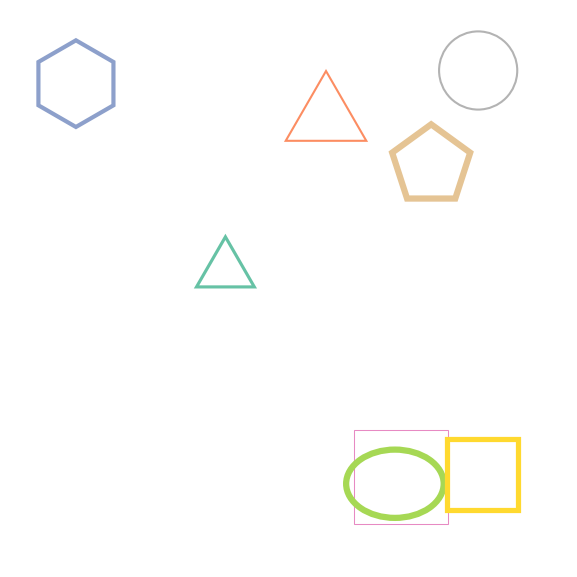[{"shape": "triangle", "thickness": 1.5, "radius": 0.29, "center": [0.39, 0.531]}, {"shape": "triangle", "thickness": 1, "radius": 0.4, "center": [0.565, 0.796]}, {"shape": "hexagon", "thickness": 2, "radius": 0.38, "center": [0.131, 0.854]}, {"shape": "square", "thickness": 0.5, "radius": 0.4, "center": [0.695, 0.173]}, {"shape": "oval", "thickness": 3, "radius": 0.42, "center": [0.684, 0.161]}, {"shape": "square", "thickness": 2.5, "radius": 0.31, "center": [0.835, 0.177]}, {"shape": "pentagon", "thickness": 3, "radius": 0.36, "center": [0.747, 0.713]}, {"shape": "circle", "thickness": 1, "radius": 0.34, "center": [0.828, 0.877]}]